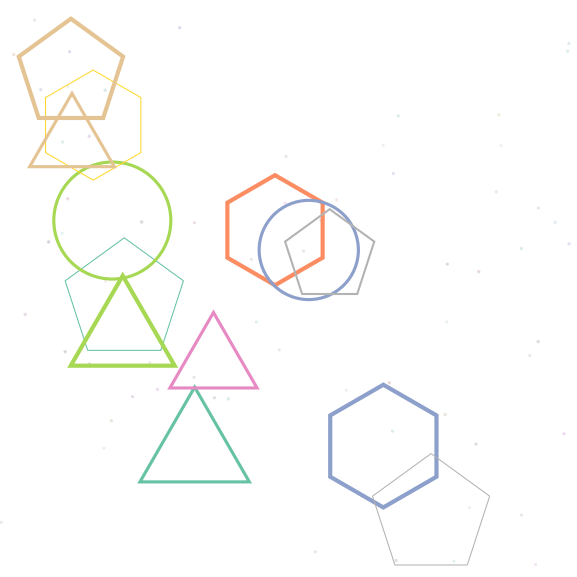[{"shape": "triangle", "thickness": 1.5, "radius": 0.55, "center": [0.337, 0.219]}, {"shape": "pentagon", "thickness": 0.5, "radius": 0.54, "center": [0.215, 0.48]}, {"shape": "hexagon", "thickness": 2, "radius": 0.48, "center": [0.476, 0.601]}, {"shape": "hexagon", "thickness": 2, "radius": 0.53, "center": [0.664, 0.227]}, {"shape": "circle", "thickness": 1.5, "radius": 0.43, "center": [0.535, 0.566]}, {"shape": "triangle", "thickness": 1.5, "radius": 0.44, "center": [0.37, 0.371]}, {"shape": "triangle", "thickness": 2, "radius": 0.52, "center": [0.212, 0.418]}, {"shape": "circle", "thickness": 1.5, "radius": 0.51, "center": [0.194, 0.617]}, {"shape": "hexagon", "thickness": 0.5, "radius": 0.48, "center": [0.161, 0.783]}, {"shape": "pentagon", "thickness": 2, "radius": 0.48, "center": [0.123, 0.872]}, {"shape": "triangle", "thickness": 1.5, "radius": 0.42, "center": [0.125, 0.753]}, {"shape": "pentagon", "thickness": 1, "radius": 0.41, "center": [0.571, 0.556]}, {"shape": "pentagon", "thickness": 0.5, "radius": 0.53, "center": [0.746, 0.107]}]